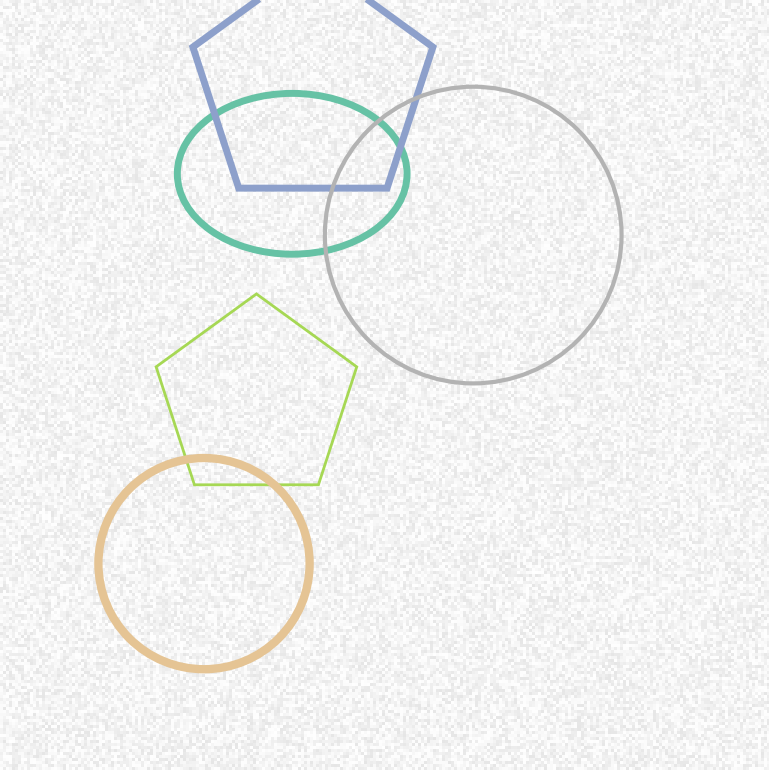[{"shape": "oval", "thickness": 2.5, "radius": 0.75, "center": [0.379, 0.774]}, {"shape": "pentagon", "thickness": 2.5, "radius": 0.82, "center": [0.406, 0.888]}, {"shape": "pentagon", "thickness": 1, "radius": 0.69, "center": [0.333, 0.481]}, {"shape": "circle", "thickness": 3, "radius": 0.69, "center": [0.265, 0.268]}, {"shape": "circle", "thickness": 1.5, "radius": 0.96, "center": [0.615, 0.695]}]